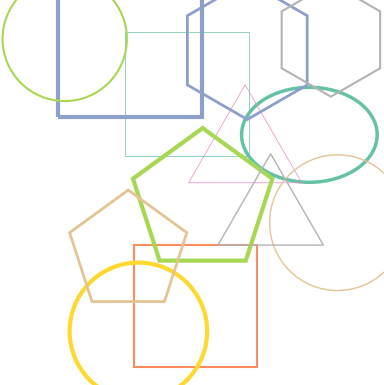[{"shape": "square", "thickness": 0.5, "radius": 0.8, "center": [0.485, 0.757]}, {"shape": "oval", "thickness": 2.5, "radius": 0.88, "center": [0.804, 0.65]}, {"shape": "square", "thickness": 1.5, "radius": 0.79, "center": [0.508, 0.205]}, {"shape": "square", "thickness": 3, "radius": 0.94, "center": [0.338, 0.884]}, {"shape": "hexagon", "thickness": 2, "radius": 0.9, "center": [0.642, 0.869]}, {"shape": "triangle", "thickness": 0.5, "radius": 0.85, "center": [0.637, 0.61]}, {"shape": "pentagon", "thickness": 3, "radius": 0.95, "center": [0.526, 0.477]}, {"shape": "circle", "thickness": 1.5, "radius": 0.81, "center": [0.168, 0.899]}, {"shape": "circle", "thickness": 3, "radius": 0.89, "center": [0.359, 0.139]}, {"shape": "pentagon", "thickness": 2, "radius": 0.8, "center": [0.333, 0.346]}, {"shape": "circle", "thickness": 1, "radius": 0.88, "center": [0.877, 0.422]}, {"shape": "triangle", "thickness": 1, "radius": 0.79, "center": [0.703, 0.442]}, {"shape": "hexagon", "thickness": 1.5, "radius": 0.74, "center": [0.859, 0.897]}]